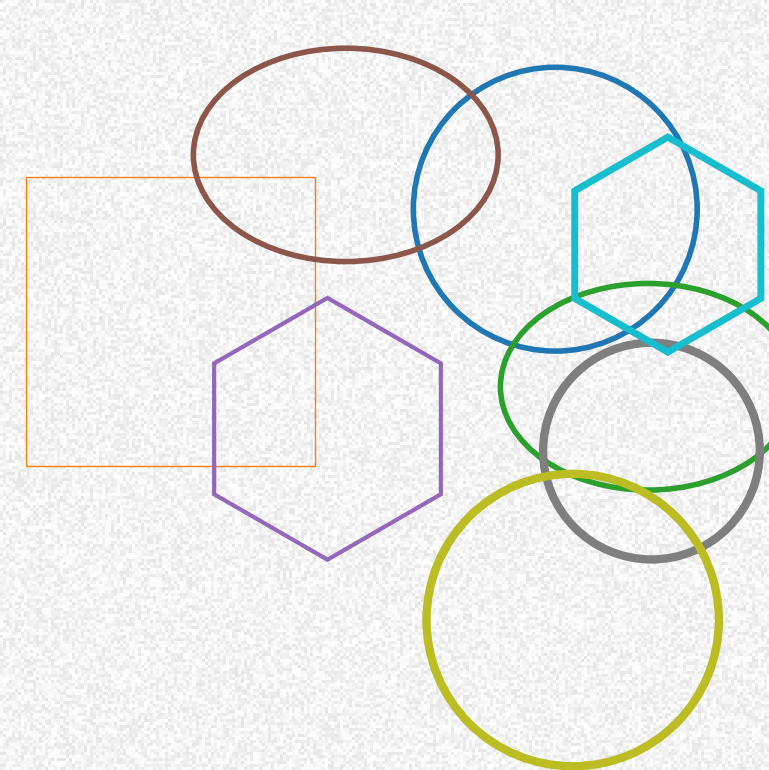[{"shape": "circle", "thickness": 2, "radius": 0.92, "center": [0.721, 0.728]}, {"shape": "square", "thickness": 0.5, "radius": 0.94, "center": [0.221, 0.582]}, {"shape": "oval", "thickness": 2, "radius": 0.96, "center": [0.842, 0.498]}, {"shape": "hexagon", "thickness": 1.5, "radius": 0.85, "center": [0.425, 0.443]}, {"shape": "oval", "thickness": 2, "radius": 0.99, "center": [0.449, 0.799]}, {"shape": "circle", "thickness": 3, "radius": 0.7, "center": [0.846, 0.414]}, {"shape": "circle", "thickness": 3, "radius": 0.95, "center": [0.744, 0.195]}, {"shape": "hexagon", "thickness": 2.5, "radius": 0.7, "center": [0.867, 0.682]}]